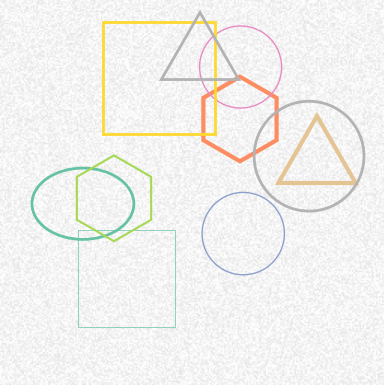[{"shape": "oval", "thickness": 2, "radius": 0.66, "center": [0.215, 0.471]}, {"shape": "square", "thickness": 0.5, "radius": 0.63, "center": [0.329, 0.277]}, {"shape": "hexagon", "thickness": 3, "radius": 0.55, "center": [0.623, 0.691]}, {"shape": "circle", "thickness": 1, "radius": 0.53, "center": [0.632, 0.393]}, {"shape": "circle", "thickness": 1, "radius": 0.53, "center": [0.625, 0.826]}, {"shape": "hexagon", "thickness": 1.5, "radius": 0.56, "center": [0.296, 0.485]}, {"shape": "square", "thickness": 2, "radius": 0.73, "center": [0.413, 0.798]}, {"shape": "triangle", "thickness": 3, "radius": 0.58, "center": [0.823, 0.583]}, {"shape": "circle", "thickness": 2, "radius": 0.71, "center": [0.803, 0.594]}, {"shape": "triangle", "thickness": 2, "radius": 0.58, "center": [0.52, 0.851]}]